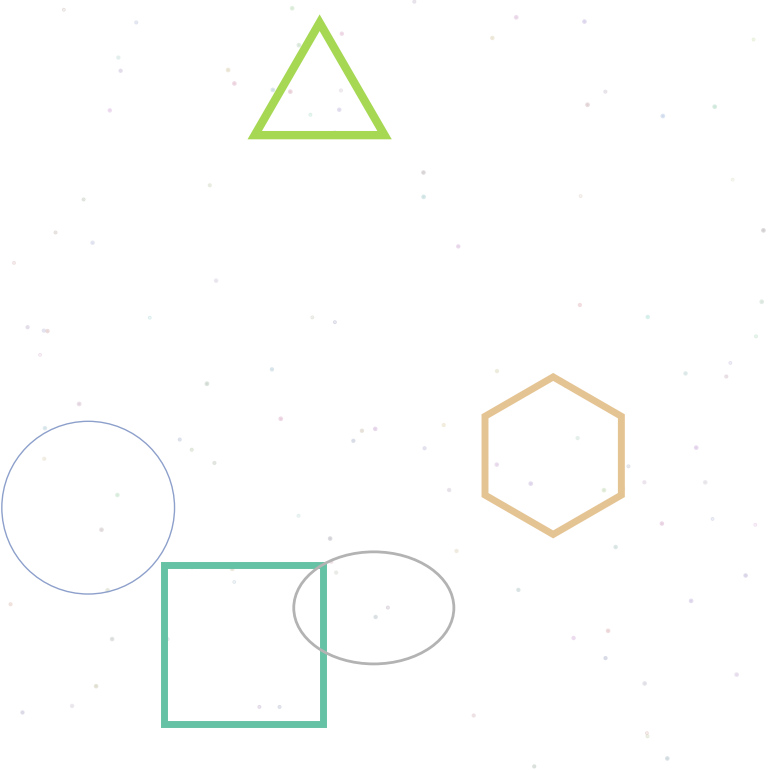[{"shape": "square", "thickness": 2.5, "radius": 0.52, "center": [0.316, 0.163]}, {"shape": "circle", "thickness": 0.5, "radius": 0.56, "center": [0.115, 0.341]}, {"shape": "triangle", "thickness": 3, "radius": 0.49, "center": [0.415, 0.873]}, {"shape": "hexagon", "thickness": 2.5, "radius": 0.51, "center": [0.718, 0.408]}, {"shape": "oval", "thickness": 1, "radius": 0.52, "center": [0.485, 0.211]}]